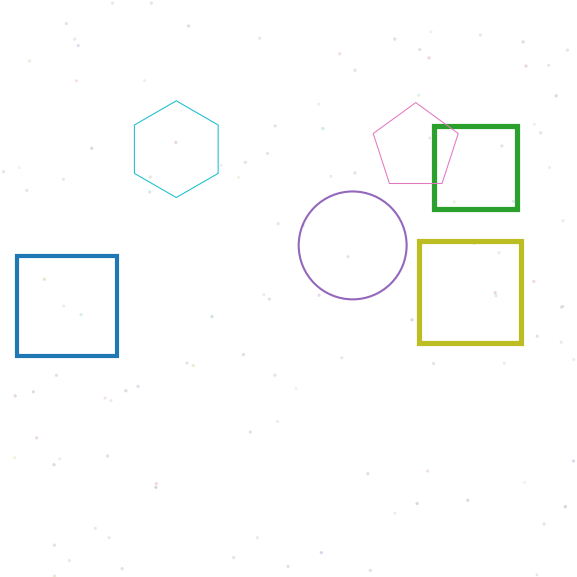[{"shape": "square", "thickness": 2, "radius": 0.43, "center": [0.115, 0.469]}, {"shape": "square", "thickness": 2.5, "radius": 0.36, "center": [0.823, 0.71]}, {"shape": "circle", "thickness": 1, "radius": 0.47, "center": [0.611, 0.574]}, {"shape": "pentagon", "thickness": 0.5, "radius": 0.39, "center": [0.72, 0.744]}, {"shape": "square", "thickness": 2.5, "radius": 0.44, "center": [0.814, 0.494]}, {"shape": "hexagon", "thickness": 0.5, "radius": 0.42, "center": [0.305, 0.741]}]